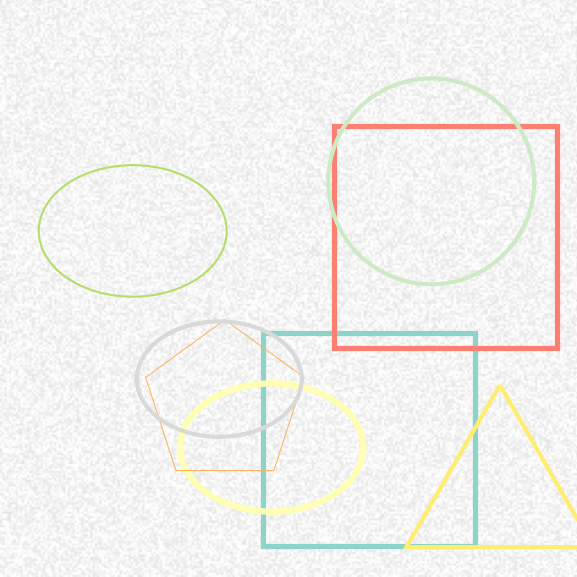[{"shape": "square", "thickness": 2.5, "radius": 0.92, "center": [0.639, 0.238]}, {"shape": "oval", "thickness": 3, "radius": 0.79, "center": [0.47, 0.224]}, {"shape": "square", "thickness": 2.5, "radius": 0.96, "center": [0.772, 0.588]}, {"shape": "pentagon", "thickness": 0.5, "radius": 0.72, "center": [0.389, 0.301]}, {"shape": "oval", "thickness": 1, "radius": 0.81, "center": [0.23, 0.599]}, {"shape": "oval", "thickness": 2, "radius": 0.71, "center": [0.38, 0.343]}, {"shape": "circle", "thickness": 2, "radius": 0.89, "center": [0.747, 0.685]}, {"shape": "triangle", "thickness": 2, "radius": 0.94, "center": [0.866, 0.145]}]